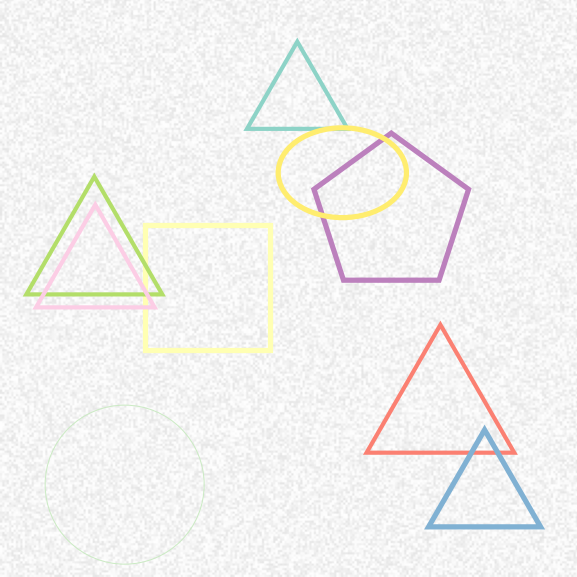[{"shape": "triangle", "thickness": 2, "radius": 0.5, "center": [0.515, 0.826]}, {"shape": "square", "thickness": 2.5, "radius": 0.54, "center": [0.359, 0.502]}, {"shape": "triangle", "thickness": 2, "radius": 0.74, "center": [0.763, 0.289]}, {"shape": "triangle", "thickness": 2.5, "radius": 0.56, "center": [0.839, 0.143]}, {"shape": "triangle", "thickness": 2, "radius": 0.68, "center": [0.163, 0.557]}, {"shape": "triangle", "thickness": 2, "radius": 0.59, "center": [0.165, 0.526]}, {"shape": "pentagon", "thickness": 2.5, "radius": 0.7, "center": [0.678, 0.628]}, {"shape": "circle", "thickness": 0.5, "radius": 0.69, "center": [0.216, 0.16]}, {"shape": "oval", "thickness": 2.5, "radius": 0.56, "center": [0.593, 0.7]}]